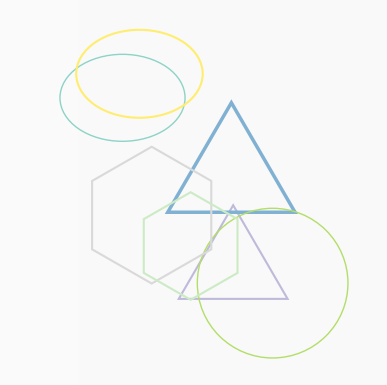[{"shape": "oval", "thickness": 1, "radius": 0.81, "center": [0.316, 0.746]}, {"shape": "triangle", "thickness": 1.5, "radius": 0.81, "center": [0.602, 0.305]}, {"shape": "triangle", "thickness": 2.5, "radius": 0.95, "center": [0.597, 0.544]}, {"shape": "circle", "thickness": 1, "radius": 0.97, "center": [0.704, 0.265]}, {"shape": "hexagon", "thickness": 1.5, "radius": 0.89, "center": [0.391, 0.441]}, {"shape": "hexagon", "thickness": 1.5, "radius": 0.7, "center": [0.492, 0.361]}, {"shape": "oval", "thickness": 1.5, "radius": 0.82, "center": [0.36, 0.808]}]